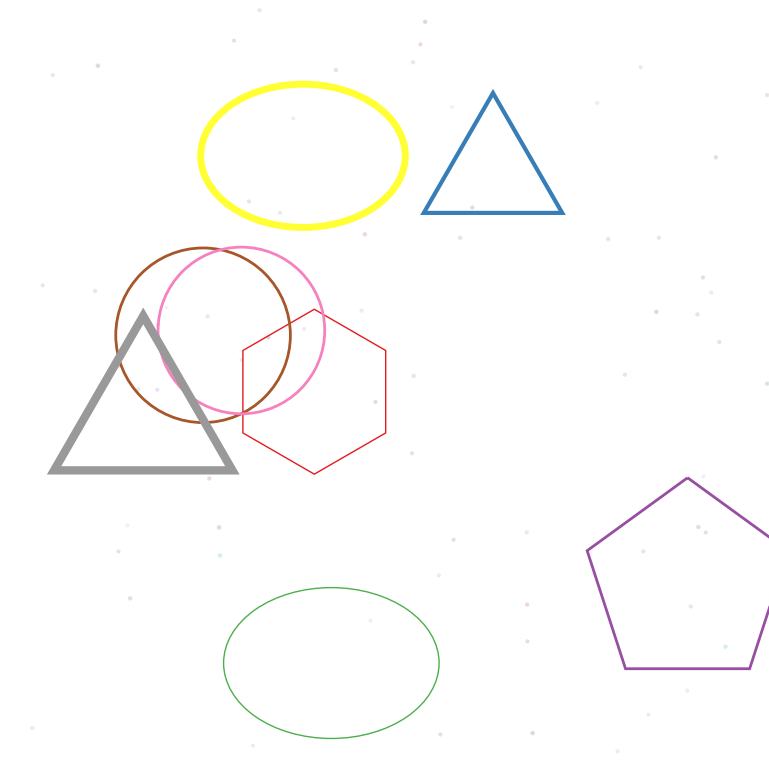[{"shape": "hexagon", "thickness": 0.5, "radius": 0.54, "center": [0.408, 0.491]}, {"shape": "triangle", "thickness": 1.5, "radius": 0.52, "center": [0.64, 0.775]}, {"shape": "oval", "thickness": 0.5, "radius": 0.7, "center": [0.43, 0.139]}, {"shape": "pentagon", "thickness": 1, "radius": 0.69, "center": [0.893, 0.242]}, {"shape": "oval", "thickness": 2.5, "radius": 0.66, "center": [0.393, 0.798]}, {"shape": "circle", "thickness": 1, "radius": 0.57, "center": [0.264, 0.565]}, {"shape": "circle", "thickness": 1, "radius": 0.54, "center": [0.313, 0.571]}, {"shape": "triangle", "thickness": 3, "radius": 0.67, "center": [0.186, 0.456]}]